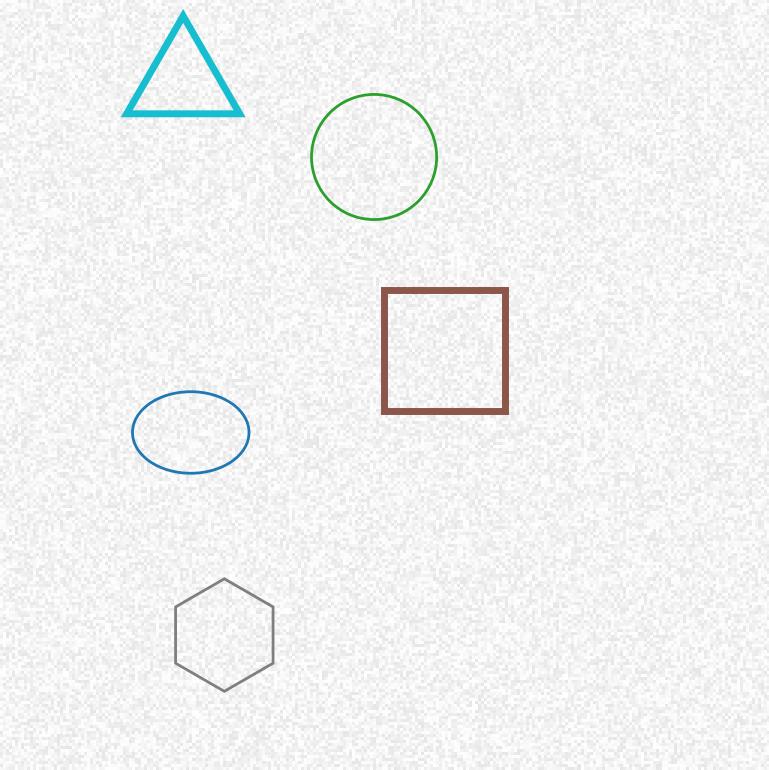[{"shape": "oval", "thickness": 1, "radius": 0.38, "center": [0.248, 0.438]}, {"shape": "circle", "thickness": 1, "radius": 0.41, "center": [0.486, 0.796]}, {"shape": "square", "thickness": 2.5, "radius": 0.39, "center": [0.577, 0.545]}, {"shape": "hexagon", "thickness": 1, "radius": 0.37, "center": [0.291, 0.175]}, {"shape": "triangle", "thickness": 2.5, "radius": 0.42, "center": [0.238, 0.895]}]